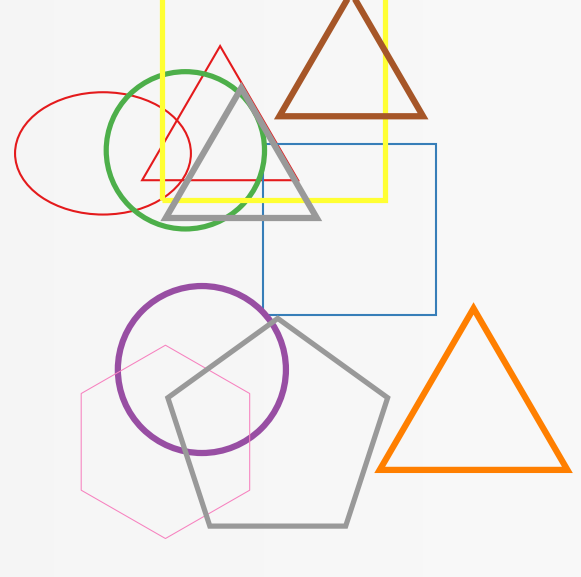[{"shape": "triangle", "thickness": 1, "radius": 0.77, "center": [0.379, 0.765]}, {"shape": "oval", "thickness": 1, "radius": 0.76, "center": [0.177, 0.734]}, {"shape": "square", "thickness": 1, "radius": 0.74, "center": [0.601, 0.602]}, {"shape": "circle", "thickness": 2.5, "radius": 0.68, "center": [0.319, 0.739]}, {"shape": "circle", "thickness": 3, "radius": 0.72, "center": [0.347, 0.359]}, {"shape": "triangle", "thickness": 3, "radius": 0.93, "center": [0.815, 0.279]}, {"shape": "square", "thickness": 2.5, "radius": 0.96, "center": [0.47, 0.844]}, {"shape": "triangle", "thickness": 3, "radius": 0.71, "center": [0.604, 0.869]}, {"shape": "hexagon", "thickness": 0.5, "radius": 0.84, "center": [0.285, 0.234]}, {"shape": "pentagon", "thickness": 2.5, "radius": 0.99, "center": [0.478, 0.249]}, {"shape": "triangle", "thickness": 3, "radius": 0.75, "center": [0.415, 0.697]}]